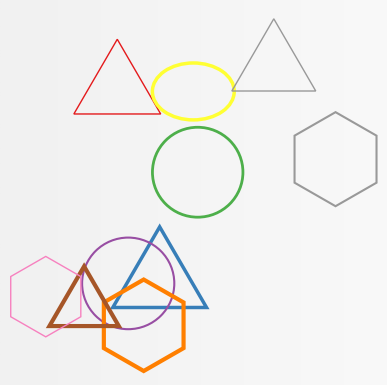[{"shape": "triangle", "thickness": 1, "radius": 0.65, "center": [0.303, 0.769]}, {"shape": "triangle", "thickness": 2.5, "radius": 0.7, "center": [0.412, 0.271]}, {"shape": "circle", "thickness": 2, "radius": 0.58, "center": [0.51, 0.553]}, {"shape": "circle", "thickness": 1.5, "radius": 0.59, "center": [0.331, 0.264]}, {"shape": "hexagon", "thickness": 3, "radius": 0.59, "center": [0.371, 0.155]}, {"shape": "oval", "thickness": 2.5, "radius": 0.53, "center": [0.499, 0.762]}, {"shape": "triangle", "thickness": 3, "radius": 0.52, "center": [0.217, 0.205]}, {"shape": "hexagon", "thickness": 1, "radius": 0.52, "center": [0.118, 0.23]}, {"shape": "triangle", "thickness": 1, "radius": 0.63, "center": [0.707, 0.826]}, {"shape": "hexagon", "thickness": 1.5, "radius": 0.61, "center": [0.866, 0.587]}]